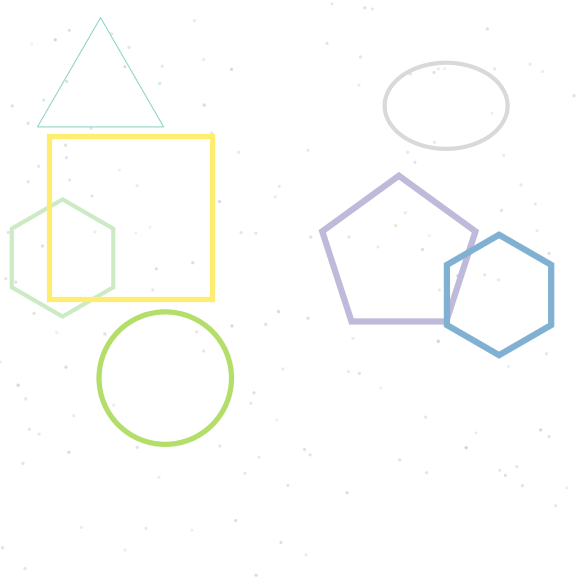[{"shape": "triangle", "thickness": 0.5, "radius": 0.63, "center": [0.174, 0.842]}, {"shape": "pentagon", "thickness": 3, "radius": 0.7, "center": [0.691, 0.555]}, {"shape": "hexagon", "thickness": 3, "radius": 0.52, "center": [0.864, 0.488]}, {"shape": "circle", "thickness": 2.5, "radius": 0.57, "center": [0.286, 0.344]}, {"shape": "oval", "thickness": 2, "radius": 0.53, "center": [0.773, 0.816]}, {"shape": "hexagon", "thickness": 2, "radius": 0.51, "center": [0.108, 0.552]}, {"shape": "square", "thickness": 2.5, "radius": 0.7, "center": [0.226, 0.622]}]